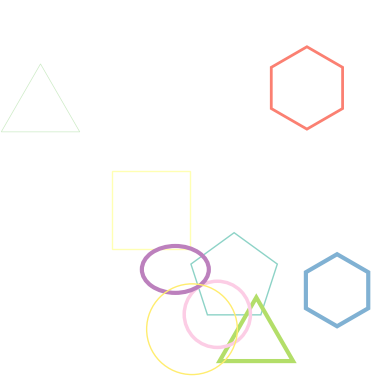[{"shape": "pentagon", "thickness": 1, "radius": 0.59, "center": [0.608, 0.278]}, {"shape": "square", "thickness": 1, "radius": 0.51, "center": [0.393, 0.455]}, {"shape": "hexagon", "thickness": 2, "radius": 0.53, "center": [0.797, 0.772]}, {"shape": "hexagon", "thickness": 3, "radius": 0.47, "center": [0.876, 0.246]}, {"shape": "triangle", "thickness": 3, "radius": 0.55, "center": [0.666, 0.117]}, {"shape": "circle", "thickness": 2.5, "radius": 0.43, "center": [0.564, 0.184]}, {"shape": "oval", "thickness": 3, "radius": 0.43, "center": [0.455, 0.3]}, {"shape": "triangle", "thickness": 0.5, "radius": 0.59, "center": [0.105, 0.716]}, {"shape": "circle", "thickness": 1, "radius": 0.59, "center": [0.499, 0.145]}]